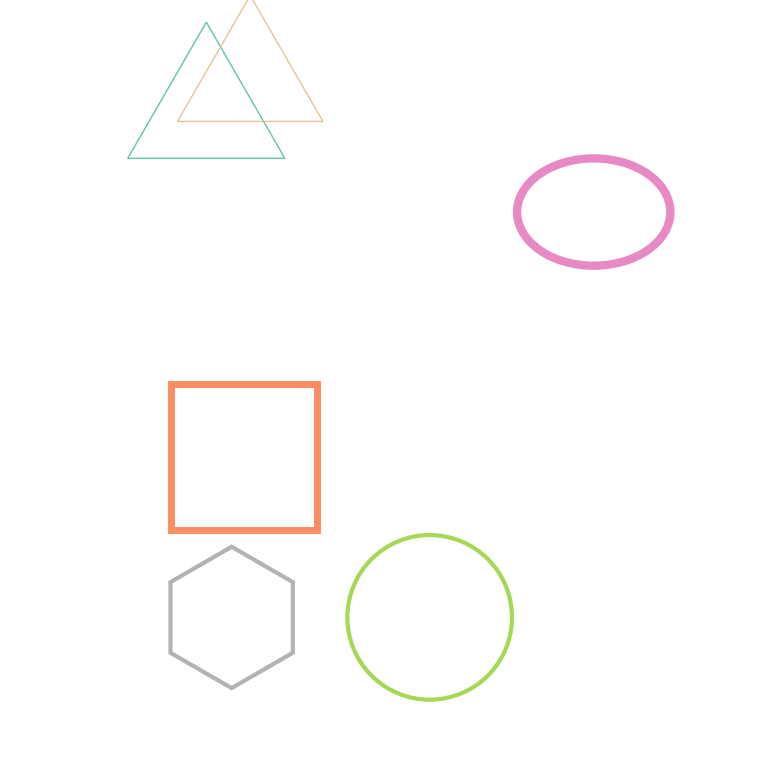[{"shape": "triangle", "thickness": 0.5, "radius": 0.59, "center": [0.268, 0.853]}, {"shape": "square", "thickness": 2.5, "radius": 0.47, "center": [0.316, 0.407]}, {"shape": "oval", "thickness": 3, "radius": 0.5, "center": [0.771, 0.725]}, {"shape": "circle", "thickness": 1.5, "radius": 0.53, "center": [0.558, 0.198]}, {"shape": "triangle", "thickness": 0.5, "radius": 0.55, "center": [0.325, 0.897]}, {"shape": "hexagon", "thickness": 1.5, "radius": 0.46, "center": [0.301, 0.198]}]